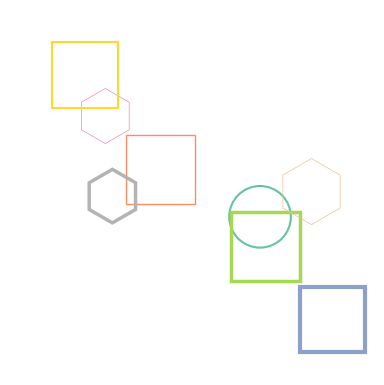[{"shape": "circle", "thickness": 1.5, "radius": 0.4, "center": [0.675, 0.437]}, {"shape": "square", "thickness": 1, "radius": 0.45, "center": [0.418, 0.56]}, {"shape": "square", "thickness": 3, "radius": 0.42, "center": [0.864, 0.17]}, {"shape": "hexagon", "thickness": 0.5, "radius": 0.36, "center": [0.274, 0.699]}, {"shape": "square", "thickness": 2.5, "radius": 0.45, "center": [0.689, 0.36]}, {"shape": "square", "thickness": 1.5, "radius": 0.43, "center": [0.221, 0.805]}, {"shape": "hexagon", "thickness": 0.5, "radius": 0.43, "center": [0.809, 0.502]}, {"shape": "hexagon", "thickness": 2.5, "radius": 0.35, "center": [0.292, 0.491]}]